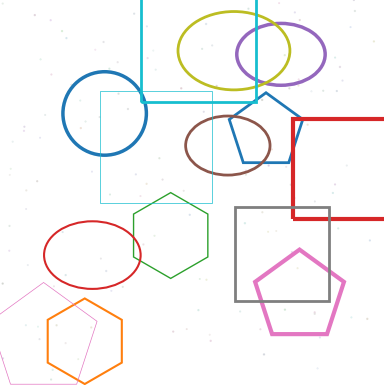[{"shape": "circle", "thickness": 2.5, "radius": 0.54, "center": [0.272, 0.705]}, {"shape": "pentagon", "thickness": 2, "radius": 0.5, "center": [0.691, 0.659]}, {"shape": "hexagon", "thickness": 1.5, "radius": 0.56, "center": [0.22, 0.114]}, {"shape": "hexagon", "thickness": 1, "radius": 0.56, "center": [0.443, 0.388]}, {"shape": "square", "thickness": 3, "radius": 0.65, "center": [0.892, 0.562]}, {"shape": "oval", "thickness": 1.5, "radius": 0.63, "center": [0.24, 0.337]}, {"shape": "oval", "thickness": 2.5, "radius": 0.57, "center": [0.73, 0.859]}, {"shape": "oval", "thickness": 2, "radius": 0.55, "center": [0.592, 0.622]}, {"shape": "pentagon", "thickness": 0.5, "radius": 0.73, "center": [0.113, 0.12]}, {"shape": "pentagon", "thickness": 3, "radius": 0.61, "center": [0.778, 0.23]}, {"shape": "square", "thickness": 2, "radius": 0.61, "center": [0.732, 0.34]}, {"shape": "oval", "thickness": 2, "radius": 0.73, "center": [0.608, 0.868]}, {"shape": "square", "thickness": 2, "radius": 0.75, "center": [0.514, 0.884]}, {"shape": "square", "thickness": 0.5, "radius": 0.72, "center": [0.405, 0.618]}]